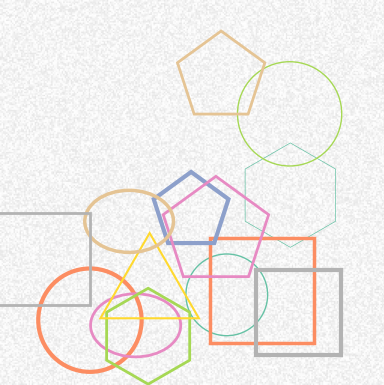[{"shape": "hexagon", "thickness": 0.5, "radius": 0.68, "center": [0.754, 0.493]}, {"shape": "circle", "thickness": 1, "radius": 0.53, "center": [0.589, 0.234]}, {"shape": "square", "thickness": 2.5, "radius": 0.68, "center": [0.681, 0.246]}, {"shape": "circle", "thickness": 3, "radius": 0.67, "center": [0.234, 0.168]}, {"shape": "pentagon", "thickness": 3, "radius": 0.51, "center": [0.496, 0.451]}, {"shape": "pentagon", "thickness": 2, "radius": 0.72, "center": [0.561, 0.398]}, {"shape": "oval", "thickness": 2, "radius": 0.59, "center": [0.352, 0.155]}, {"shape": "circle", "thickness": 1, "radius": 0.68, "center": [0.752, 0.704]}, {"shape": "hexagon", "thickness": 2, "radius": 0.62, "center": [0.385, 0.127]}, {"shape": "triangle", "thickness": 1.5, "radius": 0.74, "center": [0.389, 0.247]}, {"shape": "oval", "thickness": 2.5, "radius": 0.58, "center": [0.335, 0.425]}, {"shape": "pentagon", "thickness": 2, "radius": 0.6, "center": [0.574, 0.8]}, {"shape": "square", "thickness": 2, "radius": 0.59, "center": [0.115, 0.327]}, {"shape": "square", "thickness": 3, "radius": 0.55, "center": [0.776, 0.188]}]